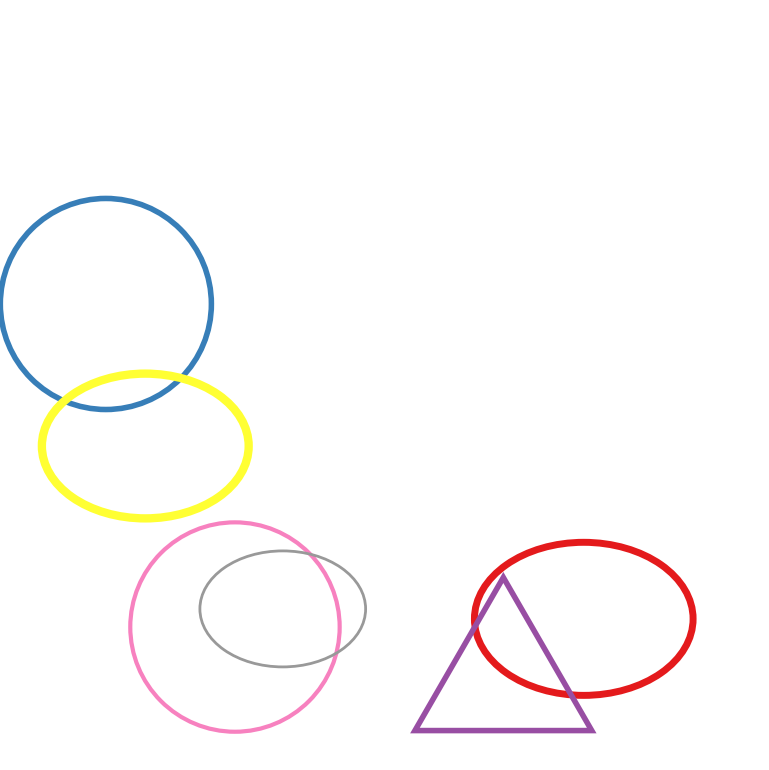[{"shape": "oval", "thickness": 2.5, "radius": 0.71, "center": [0.758, 0.196]}, {"shape": "circle", "thickness": 2, "radius": 0.69, "center": [0.137, 0.605]}, {"shape": "triangle", "thickness": 2, "radius": 0.66, "center": [0.654, 0.117]}, {"shape": "oval", "thickness": 3, "radius": 0.67, "center": [0.189, 0.421]}, {"shape": "circle", "thickness": 1.5, "radius": 0.68, "center": [0.305, 0.186]}, {"shape": "oval", "thickness": 1, "radius": 0.54, "center": [0.367, 0.209]}]